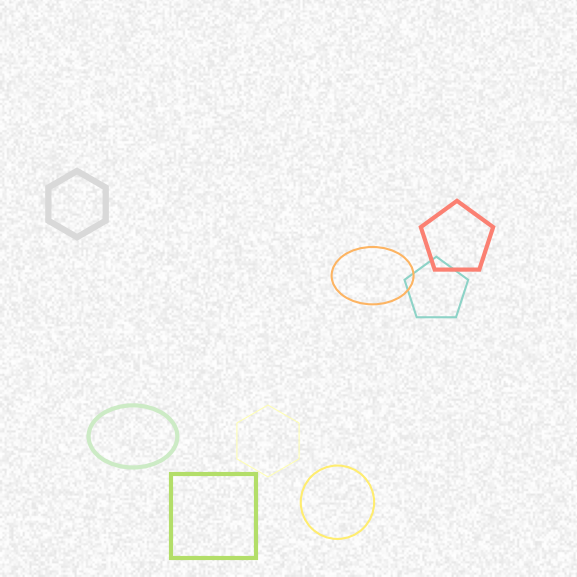[{"shape": "pentagon", "thickness": 1, "radius": 0.29, "center": [0.756, 0.497]}, {"shape": "hexagon", "thickness": 0.5, "radius": 0.31, "center": [0.464, 0.236]}, {"shape": "pentagon", "thickness": 2, "radius": 0.33, "center": [0.791, 0.586]}, {"shape": "oval", "thickness": 1, "radius": 0.35, "center": [0.645, 0.522]}, {"shape": "square", "thickness": 2, "radius": 0.37, "center": [0.37, 0.106]}, {"shape": "hexagon", "thickness": 3, "radius": 0.29, "center": [0.133, 0.646]}, {"shape": "oval", "thickness": 2, "radius": 0.38, "center": [0.23, 0.243]}, {"shape": "circle", "thickness": 1, "radius": 0.32, "center": [0.584, 0.129]}]